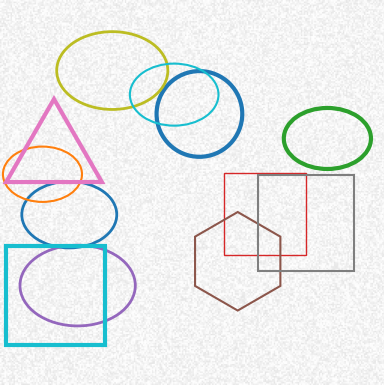[{"shape": "oval", "thickness": 2, "radius": 0.62, "center": [0.18, 0.442]}, {"shape": "circle", "thickness": 3, "radius": 0.56, "center": [0.518, 0.704]}, {"shape": "oval", "thickness": 1.5, "radius": 0.51, "center": [0.11, 0.547]}, {"shape": "oval", "thickness": 3, "radius": 0.57, "center": [0.85, 0.64]}, {"shape": "square", "thickness": 1, "radius": 0.53, "center": [0.688, 0.445]}, {"shape": "oval", "thickness": 2, "radius": 0.75, "center": [0.202, 0.258]}, {"shape": "hexagon", "thickness": 1.5, "radius": 0.64, "center": [0.617, 0.321]}, {"shape": "triangle", "thickness": 3, "radius": 0.72, "center": [0.14, 0.599]}, {"shape": "square", "thickness": 1.5, "radius": 0.62, "center": [0.795, 0.422]}, {"shape": "oval", "thickness": 2, "radius": 0.72, "center": [0.292, 0.817]}, {"shape": "oval", "thickness": 1.5, "radius": 0.58, "center": [0.452, 0.754]}, {"shape": "square", "thickness": 3, "radius": 0.64, "center": [0.144, 0.233]}]